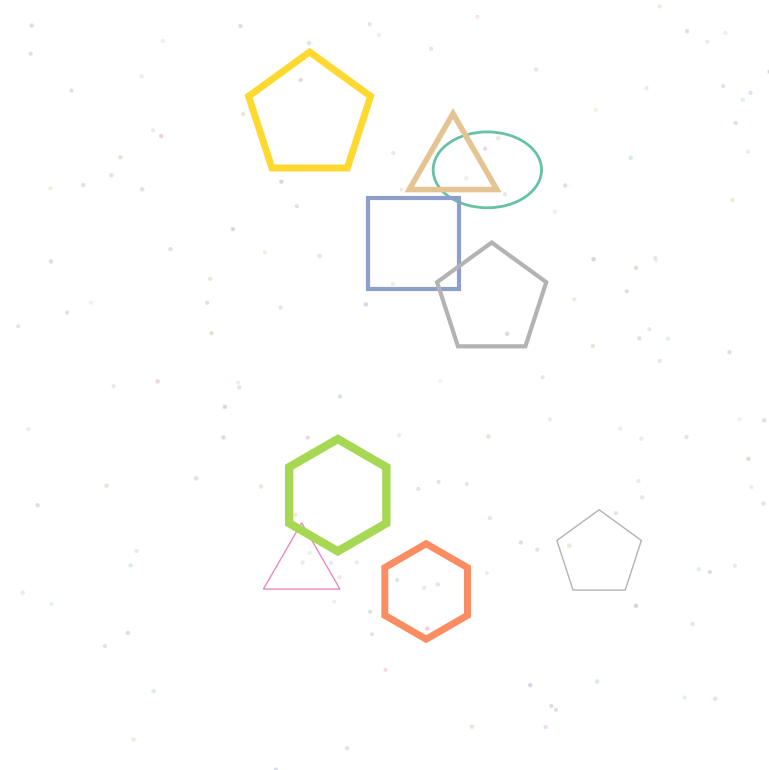[{"shape": "oval", "thickness": 1, "radius": 0.35, "center": [0.633, 0.779]}, {"shape": "hexagon", "thickness": 2.5, "radius": 0.31, "center": [0.553, 0.232]}, {"shape": "square", "thickness": 1.5, "radius": 0.29, "center": [0.537, 0.684]}, {"shape": "triangle", "thickness": 0.5, "radius": 0.29, "center": [0.392, 0.264]}, {"shape": "hexagon", "thickness": 3, "radius": 0.36, "center": [0.439, 0.357]}, {"shape": "pentagon", "thickness": 2.5, "radius": 0.42, "center": [0.402, 0.849]}, {"shape": "triangle", "thickness": 2, "radius": 0.33, "center": [0.588, 0.787]}, {"shape": "pentagon", "thickness": 0.5, "radius": 0.29, "center": [0.778, 0.28]}, {"shape": "pentagon", "thickness": 1.5, "radius": 0.37, "center": [0.639, 0.611]}]